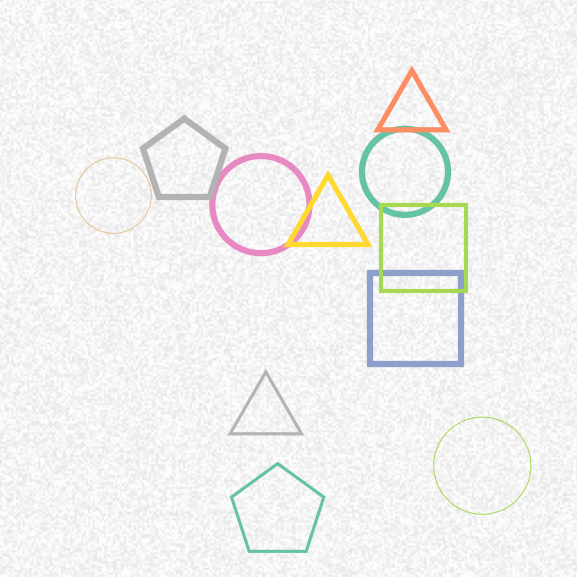[{"shape": "circle", "thickness": 3, "radius": 0.37, "center": [0.701, 0.702]}, {"shape": "pentagon", "thickness": 1.5, "radius": 0.42, "center": [0.481, 0.112]}, {"shape": "triangle", "thickness": 2.5, "radius": 0.34, "center": [0.713, 0.809]}, {"shape": "square", "thickness": 3, "radius": 0.39, "center": [0.719, 0.447]}, {"shape": "circle", "thickness": 3, "radius": 0.42, "center": [0.452, 0.645]}, {"shape": "circle", "thickness": 0.5, "radius": 0.42, "center": [0.835, 0.193]}, {"shape": "square", "thickness": 2, "radius": 0.37, "center": [0.733, 0.57]}, {"shape": "triangle", "thickness": 2.5, "radius": 0.4, "center": [0.568, 0.616]}, {"shape": "circle", "thickness": 0.5, "radius": 0.33, "center": [0.196, 0.661]}, {"shape": "pentagon", "thickness": 3, "radius": 0.38, "center": [0.319, 0.719]}, {"shape": "triangle", "thickness": 1.5, "radius": 0.36, "center": [0.46, 0.284]}]